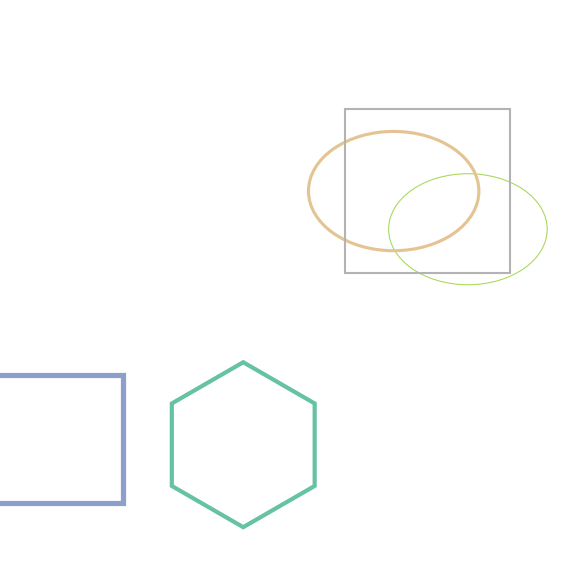[{"shape": "hexagon", "thickness": 2, "radius": 0.71, "center": [0.421, 0.229]}, {"shape": "square", "thickness": 2.5, "radius": 0.55, "center": [0.103, 0.239]}, {"shape": "oval", "thickness": 0.5, "radius": 0.69, "center": [0.81, 0.602]}, {"shape": "oval", "thickness": 1.5, "radius": 0.74, "center": [0.682, 0.668]}, {"shape": "square", "thickness": 1, "radius": 0.71, "center": [0.74, 0.669]}]